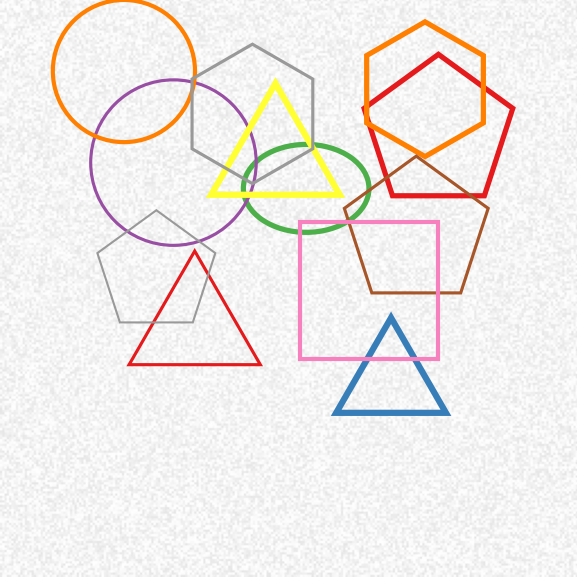[{"shape": "pentagon", "thickness": 2.5, "radius": 0.68, "center": [0.759, 0.77]}, {"shape": "triangle", "thickness": 1.5, "radius": 0.66, "center": [0.337, 0.433]}, {"shape": "triangle", "thickness": 3, "radius": 0.55, "center": [0.677, 0.339]}, {"shape": "oval", "thickness": 2.5, "radius": 0.54, "center": [0.53, 0.673]}, {"shape": "circle", "thickness": 1.5, "radius": 0.72, "center": [0.3, 0.718]}, {"shape": "circle", "thickness": 2, "radius": 0.62, "center": [0.215, 0.876]}, {"shape": "hexagon", "thickness": 2.5, "radius": 0.58, "center": [0.736, 0.845]}, {"shape": "triangle", "thickness": 3, "radius": 0.64, "center": [0.477, 0.726]}, {"shape": "pentagon", "thickness": 1.5, "radius": 0.65, "center": [0.721, 0.598]}, {"shape": "square", "thickness": 2, "radius": 0.59, "center": [0.639, 0.496]}, {"shape": "hexagon", "thickness": 1.5, "radius": 0.6, "center": [0.437, 0.802]}, {"shape": "pentagon", "thickness": 1, "radius": 0.54, "center": [0.271, 0.528]}]